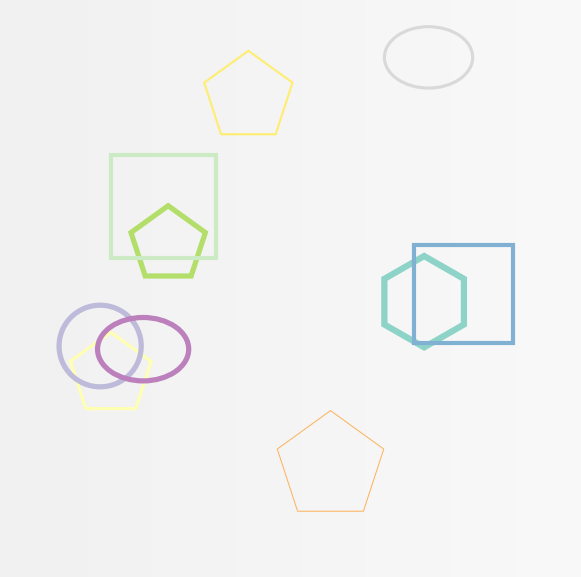[{"shape": "hexagon", "thickness": 3, "radius": 0.4, "center": [0.73, 0.477]}, {"shape": "pentagon", "thickness": 1.5, "radius": 0.37, "center": [0.191, 0.351]}, {"shape": "circle", "thickness": 2.5, "radius": 0.35, "center": [0.172, 0.4]}, {"shape": "square", "thickness": 2, "radius": 0.43, "center": [0.798, 0.49]}, {"shape": "pentagon", "thickness": 0.5, "radius": 0.48, "center": [0.569, 0.192]}, {"shape": "pentagon", "thickness": 2.5, "radius": 0.34, "center": [0.289, 0.576]}, {"shape": "oval", "thickness": 1.5, "radius": 0.38, "center": [0.737, 0.9]}, {"shape": "oval", "thickness": 2.5, "radius": 0.39, "center": [0.246, 0.394]}, {"shape": "square", "thickness": 2, "radius": 0.45, "center": [0.281, 0.642]}, {"shape": "pentagon", "thickness": 1, "radius": 0.4, "center": [0.427, 0.831]}]